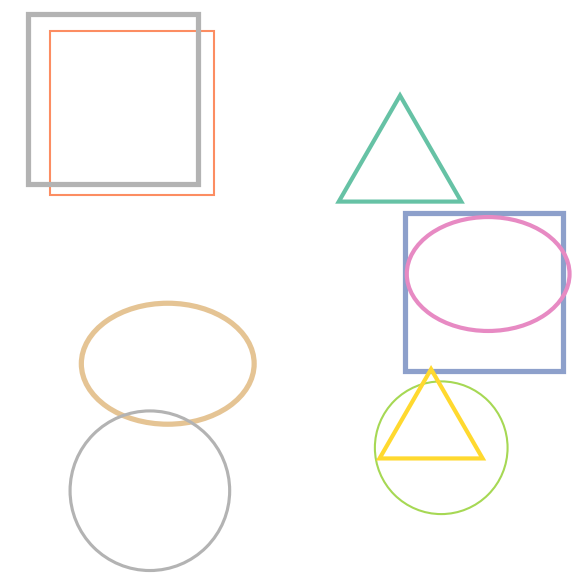[{"shape": "triangle", "thickness": 2, "radius": 0.61, "center": [0.693, 0.711]}, {"shape": "square", "thickness": 1, "radius": 0.71, "center": [0.229, 0.803]}, {"shape": "square", "thickness": 2.5, "radius": 0.68, "center": [0.838, 0.493]}, {"shape": "oval", "thickness": 2, "radius": 0.7, "center": [0.845, 0.525]}, {"shape": "circle", "thickness": 1, "radius": 0.57, "center": [0.764, 0.224]}, {"shape": "triangle", "thickness": 2, "radius": 0.52, "center": [0.746, 0.257]}, {"shape": "oval", "thickness": 2.5, "radius": 0.75, "center": [0.29, 0.369]}, {"shape": "circle", "thickness": 1.5, "radius": 0.69, "center": [0.26, 0.149]}, {"shape": "square", "thickness": 2.5, "radius": 0.74, "center": [0.195, 0.828]}]